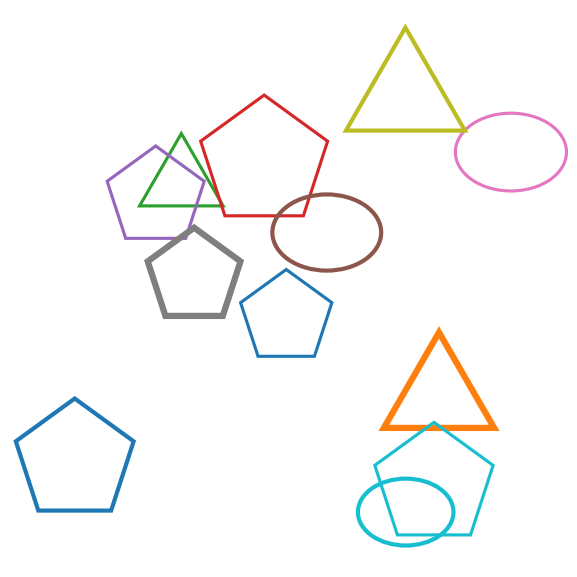[{"shape": "pentagon", "thickness": 2, "radius": 0.54, "center": [0.129, 0.202]}, {"shape": "pentagon", "thickness": 1.5, "radius": 0.42, "center": [0.496, 0.449]}, {"shape": "triangle", "thickness": 3, "radius": 0.55, "center": [0.76, 0.313]}, {"shape": "triangle", "thickness": 1.5, "radius": 0.42, "center": [0.314, 0.684]}, {"shape": "pentagon", "thickness": 1.5, "radius": 0.58, "center": [0.457, 0.719]}, {"shape": "pentagon", "thickness": 1.5, "radius": 0.44, "center": [0.27, 0.658]}, {"shape": "oval", "thickness": 2, "radius": 0.47, "center": [0.566, 0.597]}, {"shape": "oval", "thickness": 1.5, "radius": 0.48, "center": [0.885, 0.736]}, {"shape": "pentagon", "thickness": 3, "radius": 0.42, "center": [0.336, 0.52]}, {"shape": "triangle", "thickness": 2, "radius": 0.59, "center": [0.702, 0.832]}, {"shape": "oval", "thickness": 2, "radius": 0.41, "center": [0.703, 0.112]}, {"shape": "pentagon", "thickness": 1.5, "radius": 0.54, "center": [0.751, 0.16]}]